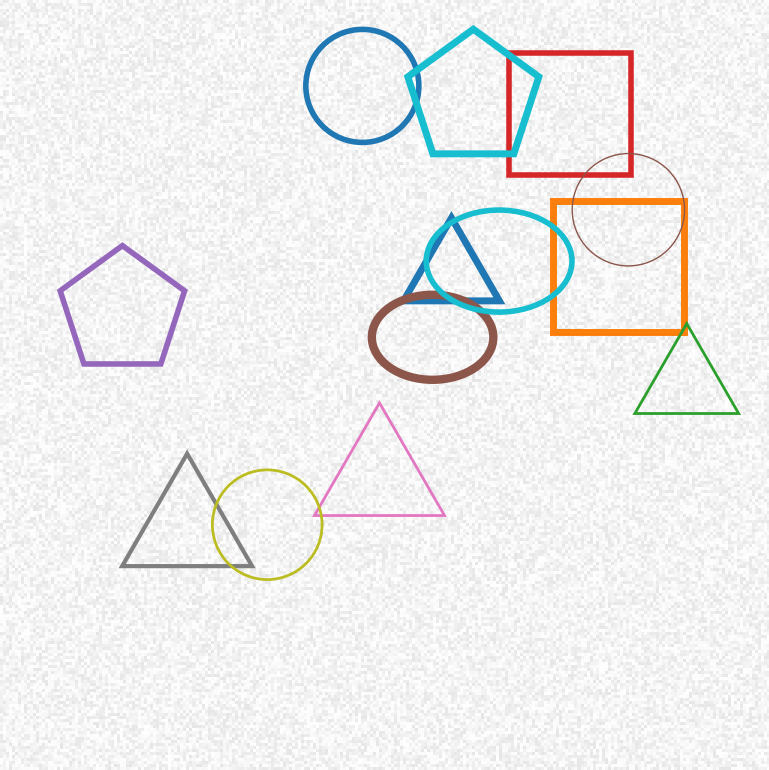[{"shape": "circle", "thickness": 2, "radius": 0.37, "center": [0.471, 0.888]}, {"shape": "triangle", "thickness": 2.5, "radius": 0.36, "center": [0.586, 0.645]}, {"shape": "square", "thickness": 2.5, "radius": 0.43, "center": [0.804, 0.654]}, {"shape": "triangle", "thickness": 1, "radius": 0.39, "center": [0.892, 0.502]}, {"shape": "square", "thickness": 2, "radius": 0.39, "center": [0.74, 0.852]}, {"shape": "pentagon", "thickness": 2, "radius": 0.42, "center": [0.159, 0.596]}, {"shape": "circle", "thickness": 0.5, "radius": 0.36, "center": [0.816, 0.728]}, {"shape": "oval", "thickness": 3, "radius": 0.39, "center": [0.562, 0.562]}, {"shape": "triangle", "thickness": 1, "radius": 0.49, "center": [0.493, 0.379]}, {"shape": "triangle", "thickness": 1.5, "radius": 0.49, "center": [0.243, 0.313]}, {"shape": "circle", "thickness": 1, "radius": 0.36, "center": [0.347, 0.319]}, {"shape": "pentagon", "thickness": 2.5, "radius": 0.45, "center": [0.615, 0.873]}, {"shape": "oval", "thickness": 2, "radius": 0.47, "center": [0.648, 0.661]}]